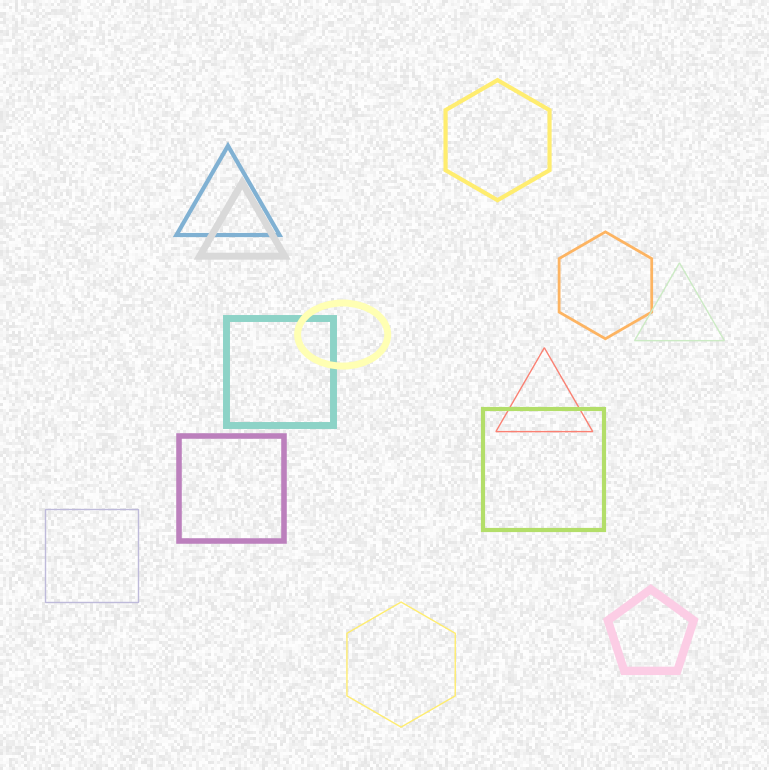[{"shape": "square", "thickness": 2.5, "radius": 0.35, "center": [0.363, 0.518]}, {"shape": "oval", "thickness": 2.5, "radius": 0.29, "center": [0.445, 0.566]}, {"shape": "square", "thickness": 0.5, "radius": 0.3, "center": [0.119, 0.279]}, {"shape": "triangle", "thickness": 0.5, "radius": 0.36, "center": [0.707, 0.476]}, {"shape": "triangle", "thickness": 1.5, "radius": 0.39, "center": [0.296, 0.733]}, {"shape": "hexagon", "thickness": 1, "radius": 0.35, "center": [0.786, 0.629]}, {"shape": "square", "thickness": 1.5, "radius": 0.39, "center": [0.706, 0.391]}, {"shape": "pentagon", "thickness": 3, "radius": 0.29, "center": [0.845, 0.176]}, {"shape": "triangle", "thickness": 2.5, "radius": 0.32, "center": [0.315, 0.699]}, {"shape": "square", "thickness": 2, "radius": 0.34, "center": [0.301, 0.366]}, {"shape": "triangle", "thickness": 0.5, "radius": 0.34, "center": [0.882, 0.591]}, {"shape": "hexagon", "thickness": 1.5, "radius": 0.39, "center": [0.646, 0.818]}, {"shape": "hexagon", "thickness": 0.5, "radius": 0.41, "center": [0.521, 0.137]}]